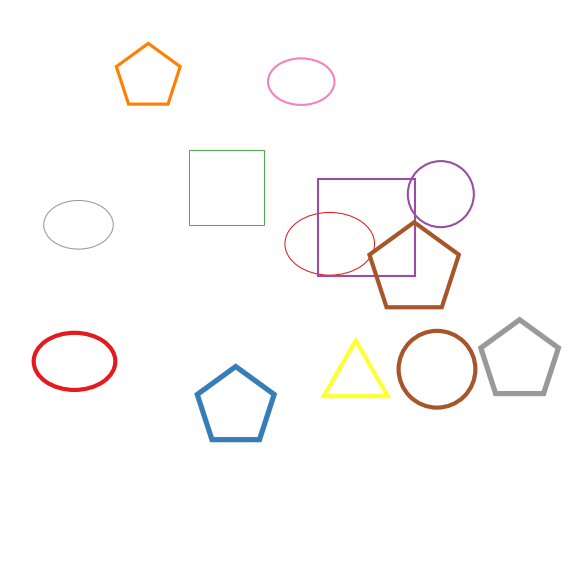[{"shape": "oval", "thickness": 0.5, "radius": 0.39, "center": [0.571, 0.577]}, {"shape": "oval", "thickness": 2, "radius": 0.35, "center": [0.129, 0.373]}, {"shape": "pentagon", "thickness": 2.5, "radius": 0.35, "center": [0.408, 0.294]}, {"shape": "square", "thickness": 0.5, "radius": 0.33, "center": [0.392, 0.674]}, {"shape": "square", "thickness": 1, "radius": 0.42, "center": [0.635, 0.606]}, {"shape": "circle", "thickness": 1, "radius": 0.29, "center": [0.763, 0.663]}, {"shape": "pentagon", "thickness": 1.5, "radius": 0.29, "center": [0.257, 0.866]}, {"shape": "triangle", "thickness": 2, "radius": 0.32, "center": [0.616, 0.345]}, {"shape": "pentagon", "thickness": 2, "radius": 0.41, "center": [0.717, 0.533]}, {"shape": "circle", "thickness": 2, "radius": 0.33, "center": [0.757, 0.36]}, {"shape": "oval", "thickness": 1, "radius": 0.29, "center": [0.522, 0.858]}, {"shape": "pentagon", "thickness": 2.5, "radius": 0.35, "center": [0.9, 0.375]}, {"shape": "oval", "thickness": 0.5, "radius": 0.3, "center": [0.136, 0.61]}]